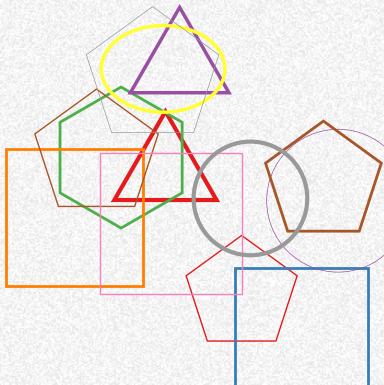[{"shape": "triangle", "thickness": 3, "radius": 0.77, "center": [0.43, 0.557]}, {"shape": "pentagon", "thickness": 1, "radius": 0.76, "center": [0.628, 0.237]}, {"shape": "square", "thickness": 2, "radius": 0.86, "center": [0.783, 0.132]}, {"shape": "hexagon", "thickness": 2, "radius": 0.92, "center": [0.315, 0.591]}, {"shape": "circle", "thickness": 0.5, "radius": 0.93, "center": [0.878, 0.479]}, {"shape": "triangle", "thickness": 2.5, "radius": 0.74, "center": [0.467, 0.833]}, {"shape": "square", "thickness": 2, "radius": 0.89, "center": [0.193, 0.435]}, {"shape": "oval", "thickness": 2.5, "radius": 0.8, "center": [0.424, 0.821]}, {"shape": "pentagon", "thickness": 1, "radius": 0.84, "center": [0.251, 0.6]}, {"shape": "pentagon", "thickness": 2, "radius": 0.79, "center": [0.84, 0.527]}, {"shape": "square", "thickness": 1, "radius": 0.92, "center": [0.444, 0.42]}, {"shape": "pentagon", "thickness": 0.5, "radius": 0.9, "center": [0.396, 0.802]}, {"shape": "circle", "thickness": 3, "radius": 0.74, "center": [0.651, 0.485]}]